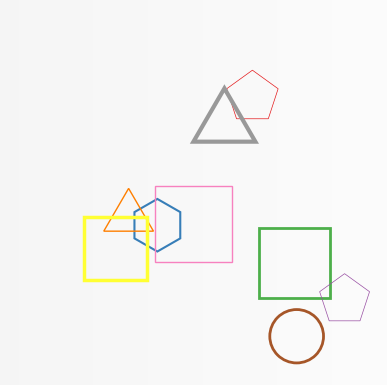[{"shape": "pentagon", "thickness": 0.5, "radius": 0.35, "center": [0.651, 0.748]}, {"shape": "hexagon", "thickness": 1.5, "radius": 0.34, "center": [0.406, 0.415]}, {"shape": "square", "thickness": 2, "radius": 0.46, "center": [0.76, 0.317]}, {"shape": "pentagon", "thickness": 0.5, "radius": 0.34, "center": [0.889, 0.221]}, {"shape": "triangle", "thickness": 1, "radius": 0.37, "center": [0.332, 0.437]}, {"shape": "square", "thickness": 2.5, "radius": 0.41, "center": [0.299, 0.355]}, {"shape": "circle", "thickness": 2, "radius": 0.35, "center": [0.766, 0.127]}, {"shape": "square", "thickness": 1, "radius": 0.5, "center": [0.5, 0.418]}, {"shape": "triangle", "thickness": 3, "radius": 0.46, "center": [0.579, 0.678]}]